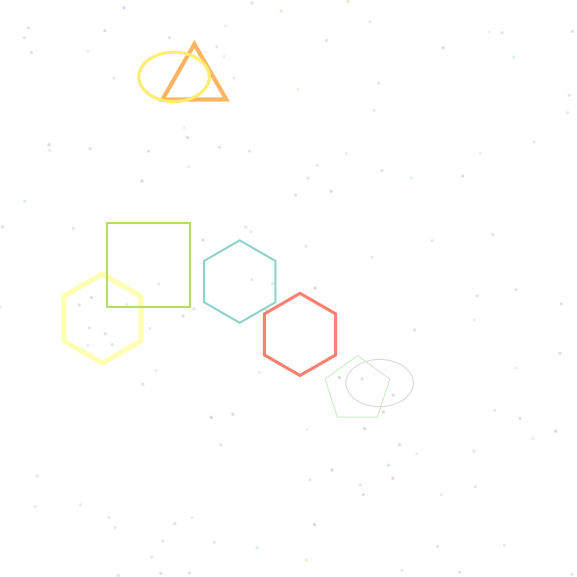[{"shape": "hexagon", "thickness": 1, "radius": 0.36, "center": [0.415, 0.512]}, {"shape": "hexagon", "thickness": 2.5, "radius": 0.39, "center": [0.177, 0.448]}, {"shape": "hexagon", "thickness": 1.5, "radius": 0.36, "center": [0.519, 0.42]}, {"shape": "triangle", "thickness": 2, "radius": 0.32, "center": [0.337, 0.859]}, {"shape": "square", "thickness": 1, "radius": 0.36, "center": [0.258, 0.541]}, {"shape": "oval", "thickness": 0.5, "radius": 0.29, "center": [0.657, 0.336]}, {"shape": "pentagon", "thickness": 0.5, "radius": 0.29, "center": [0.619, 0.324]}, {"shape": "oval", "thickness": 1.5, "radius": 0.31, "center": [0.301, 0.866]}]